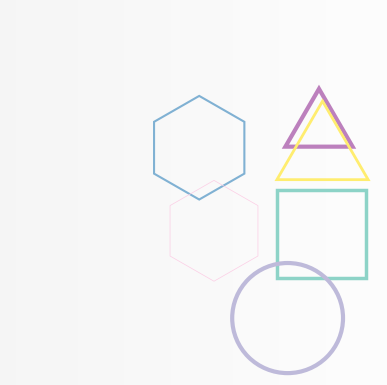[{"shape": "square", "thickness": 2.5, "radius": 0.57, "center": [0.829, 0.393]}, {"shape": "circle", "thickness": 3, "radius": 0.71, "center": [0.742, 0.174]}, {"shape": "hexagon", "thickness": 1.5, "radius": 0.67, "center": [0.514, 0.616]}, {"shape": "hexagon", "thickness": 0.5, "radius": 0.65, "center": [0.552, 0.401]}, {"shape": "triangle", "thickness": 3, "radius": 0.5, "center": [0.823, 0.669]}, {"shape": "triangle", "thickness": 2, "radius": 0.68, "center": [0.832, 0.601]}]